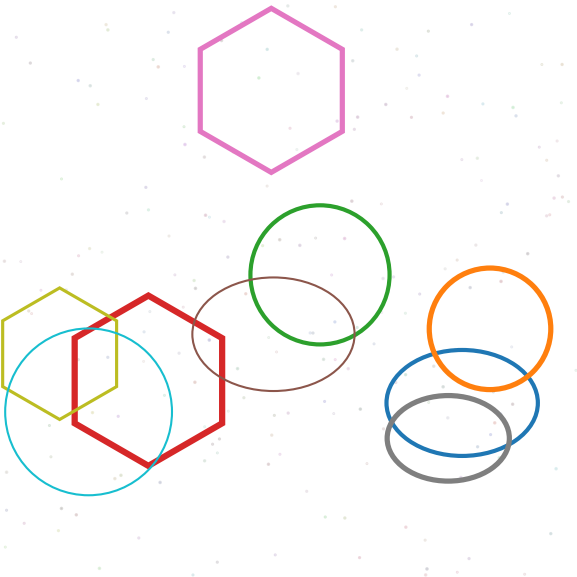[{"shape": "oval", "thickness": 2, "radius": 0.66, "center": [0.8, 0.301]}, {"shape": "circle", "thickness": 2.5, "radius": 0.53, "center": [0.849, 0.43]}, {"shape": "circle", "thickness": 2, "radius": 0.6, "center": [0.554, 0.523]}, {"shape": "hexagon", "thickness": 3, "radius": 0.74, "center": [0.257, 0.34]}, {"shape": "oval", "thickness": 1, "radius": 0.7, "center": [0.474, 0.42]}, {"shape": "hexagon", "thickness": 2.5, "radius": 0.71, "center": [0.47, 0.843]}, {"shape": "oval", "thickness": 2.5, "radius": 0.53, "center": [0.776, 0.24]}, {"shape": "hexagon", "thickness": 1.5, "radius": 0.57, "center": [0.103, 0.387]}, {"shape": "circle", "thickness": 1, "radius": 0.72, "center": [0.153, 0.286]}]